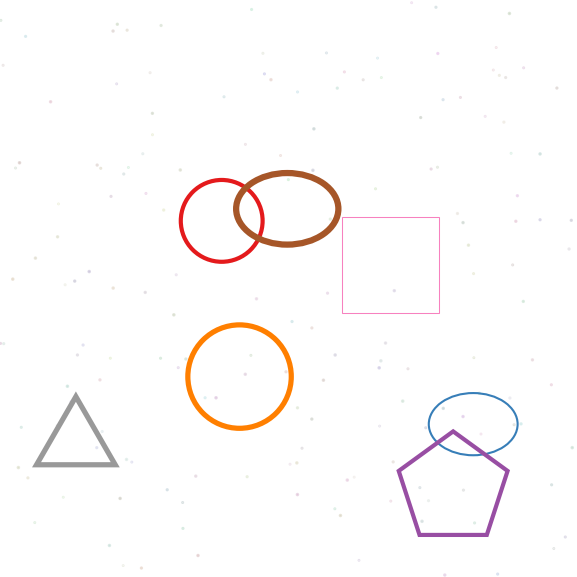[{"shape": "circle", "thickness": 2, "radius": 0.35, "center": [0.384, 0.617]}, {"shape": "oval", "thickness": 1, "radius": 0.38, "center": [0.819, 0.265]}, {"shape": "pentagon", "thickness": 2, "radius": 0.5, "center": [0.785, 0.153]}, {"shape": "circle", "thickness": 2.5, "radius": 0.45, "center": [0.415, 0.347]}, {"shape": "oval", "thickness": 3, "radius": 0.44, "center": [0.497, 0.638]}, {"shape": "square", "thickness": 0.5, "radius": 0.42, "center": [0.676, 0.541]}, {"shape": "triangle", "thickness": 2.5, "radius": 0.39, "center": [0.131, 0.234]}]